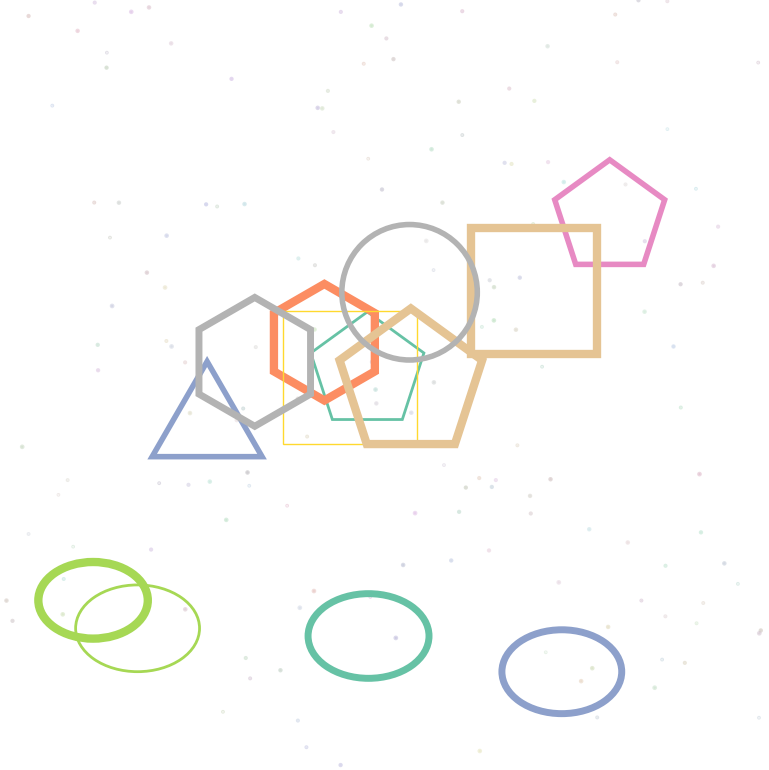[{"shape": "oval", "thickness": 2.5, "radius": 0.39, "center": [0.479, 0.174]}, {"shape": "pentagon", "thickness": 1, "radius": 0.39, "center": [0.477, 0.518]}, {"shape": "hexagon", "thickness": 3, "radius": 0.38, "center": [0.421, 0.556]}, {"shape": "triangle", "thickness": 2, "radius": 0.41, "center": [0.269, 0.448]}, {"shape": "oval", "thickness": 2.5, "radius": 0.39, "center": [0.73, 0.128]}, {"shape": "pentagon", "thickness": 2, "radius": 0.38, "center": [0.792, 0.717]}, {"shape": "oval", "thickness": 3, "radius": 0.36, "center": [0.121, 0.22]}, {"shape": "oval", "thickness": 1, "radius": 0.4, "center": [0.179, 0.184]}, {"shape": "square", "thickness": 0.5, "radius": 0.43, "center": [0.454, 0.509]}, {"shape": "pentagon", "thickness": 3, "radius": 0.49, "center": [0.534, 0.502]}, {"shape": "square", "thickness": 3, "radius": 0.41, "center": [0.693, 0.622]}, {"shape": "hexagon", "thickness": 2.5, "radius": 0.42, "center": [0.331, 0.53]}, {"shape": "circle", "thickness": 2, "radius": 0.44, "center": [0.532, 0.62]}]